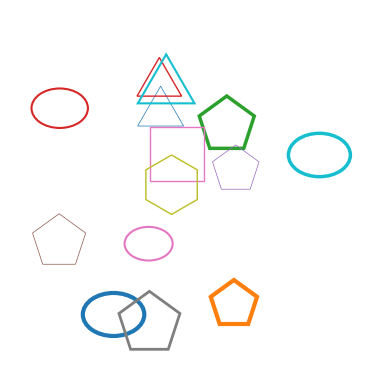[{"shape": "oval", "thickness": 3, "radius": 0.4, "center": [0.295, 0.183]}, {"shape": "triangle", "thickness": 0.5, "radius": 0.35, "center": [0.417, 0.707]}, {"shape": "pentagon", "thickness": 3, "radius": 0.32, "center": [0.608, 0.21]}, {"shape": "pentagon", "thickness": 2.5, "radius": 0.38, "center": [0.589, 0.675]}, {"shape": "oval", "thickness": 1.5, "radius": 0.37, "center": [0.155, 0.719]}, {"shape": "triangle", "thickness": 1, "radius": 0.33, "center": [0.414, 0.784]}, {"shape": "pentagon", "thickness": 0.5, "radius": 0.32, "center": [0.612, 0.56]}, {"shape": "pentagon", "thickness": 0.5, "radius": 0.36, "center": [0.153, 0.372]}, {"shape": "oval", "thickness": 1.5, "radius": 0.31, "center": [0.386, 0.367]}, {"shape": "square", "thickness": 1, "radius": 0.35, "center": [0.46, 0.6]}, {"shape": "pentagon", "thickness": 2, "radius": 0.42, "center": [0.388, 0.16]}, {"shape": "hexagon", "thickness": 1, "radius": 0.39, "center": [0.446, 0.52]}, {"shape": "triangle", "thickness": 1.5, "radius": 0.42, "center": [0.432, 0.774]}, {"shape": "oval", "thickness": 2.5, "radius": 0.4, "center": [0.83, 0.597]}]